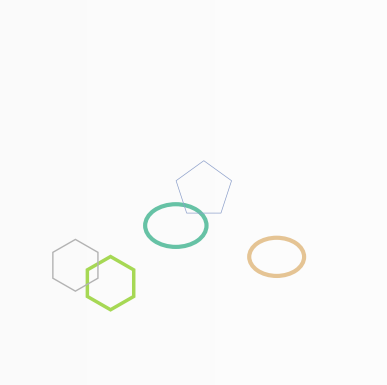[{"shape": "oval", "thickness": 3, "radius": 0.4, "center": [0.454, 0.414]}, {"shape": "pentagon", "thickness": 0.5, "radius": 0.38, "center": [0.526, 0.507]}, {"shape": "hexagon", "thickness": 2.5, "radius": 0.35, "center": [0.285, 0.265]}, {"shape": "oval", "thickness": 3, "radius": 0.35, "center": [0.714, 0.333]}, {"shape": "hexagon", "thickness": 1, "radius": 0.34, "center": [0.195, 0.311]}]